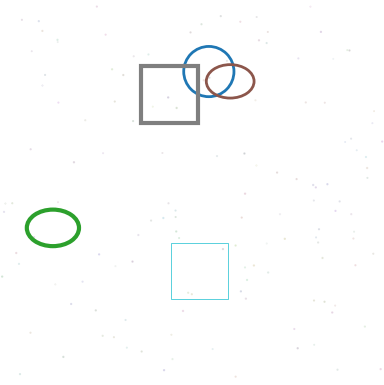[{"shape": "circle", "thickness": 2, "radius": 0.33, "center": [0.542, 0.814]}, {"shape": "oval", "thickness": 3, "radius": 0.34, "center": [0.137, 0.408]}, {"shape": "oval", "thickness": 2, "radius": 0.31, "center": [0.598, 0.789]}, {"shape": "square", "thickness": 3, "radius": 0.37, "center": [0.441, 0.754]}, {"shape": "square", "thickness": 0.5, "radius": 0.37, "center": [0.518, 0.297]}]